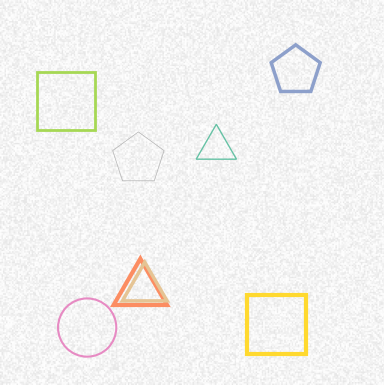[{"shape": "triangle", "thickness": 1, "radius": 0.3, "center": [0.562, 0.617]}, {"shape": "triangle", "thickness": 3, "radius": 0.4, "center": [0.365, 0.248]}, {"shape": "pentagon", "thickness": 2.5, "radius": 0.33, "center": [0.768, 0.817]}, {"shape": "circle", "thickness": 1.5, "radius": 0.38, "center": [0.226, 0.149]}, {"shape": "square", "thickness": 2, "radius": 0.38, "center": [0.172, 0.738]}, {"shape": "square", "thickness": 3, "radius": 0.38, "center": [0.719, 0.158]}, {"shape": "triangle", "thickness": 2.5, "radius": 0.34, "center": [0.376, 0.252]}, {"shape": "pentagon", "thickness": 0.5, "radius": 0.35, "center": [0.359, 0.587]}]